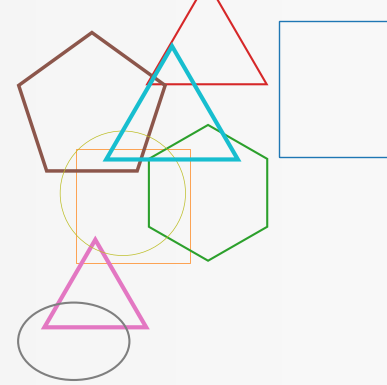[{"shape": "square", "thickness": 1, "radius": 0.88, "center": [0.894, 0.769]}, {"shape": "square", "thickness": 0.5, "radius": 0.74, "center": [0.343, 0.464]}, {"shape": "hexagon", "thickness": 1.5, "radius": 0.88, "center": [0.537, 0.499]}, {"shape": "triangle", "thickness": 1.5, "radius": 0.89, "center": [0.534, 0.87]}, {"shape": "pentagon", "thickness": 2.5, "radius": 0.99, "center": [0.237, 0.717]}, {"shape": "triangle", "thickness": 3, "radius": 0.76, "center": [0.246, 0.226]}, {"shape": "oval", "thickness": 1.5, "radius": 0.72, "center": [0.19, 0.114]}, {"shape": "circle", "thickness": 0.5, "radius": 0.81, "center": [0.317, 0.498]}, {"shape": "triangle", "thickness": 3, "radius": 0.98, "center": [0.444, 0.684]}]